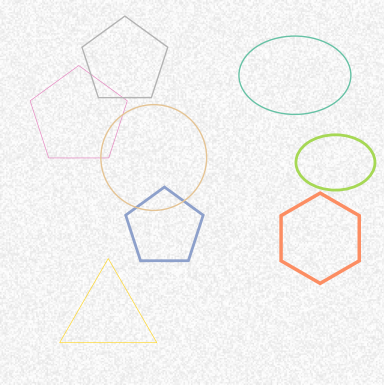[{"shape": "oval", "thickness": 1, "radius": 0.73, "center": [0.766, 0.805]}, {"shape": "hexagon", "thickness": 2.5, "radius": 0.59, "center": [0.832, 0.381]}, {"shape": "pentagon", "thickness": 2, "radius": 0.53, "center": [0.427, 0.408]}, {"shape": "pentagon", "thickness": 0.5, "radius": 0.66, "center": [0.204, 0.697]}, {"shape": "oval", "thickness": 2, "radius": 0.51, "center": [0.871, 0.578]}, {"shape": "triangle", "thickness": 0.5, "radius": 0.73, "center": [0.281, 0.183]}, {"shape": "circle", "thickness": 1, "radius": 0.69, "center": [0.399, 0.591]}, {"shape": "pentagon", "thickness": 1, "radius": 0.59, "center": [0.324, 0.841]}]